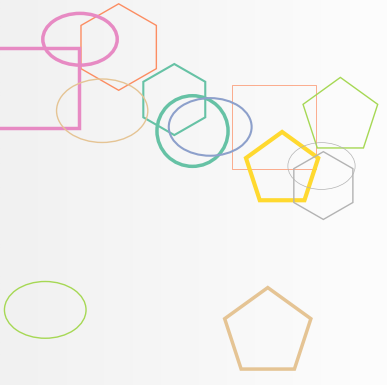[{"shape": "hexagon", "thickness": 1.5, "radius": 0.46, "center": [0.45, 0.741]}, {"shape": "circle", "thickness": 2.5, "radius": 0.46, "center": [0.497, 0.66]}, {"shape": "square", "thickness": 0.5, "radius": 0.55, "center": [0.707, 0.67]}, {"shape": "hexagon", "thickness": 1, "radius": 0.56, "center": [0.306, 0.878]}, {"shape": "oval", "thickness": 1.5, "radius": 0.53, "center": [0.542, 0.67]}, {"shape": "square", "thickness": 2.5, "radius": 0.52, "center": [0.1, 0.772]}, {"shape": "oval", "thickness": 2.5, "radius": 0.48, "center": [0.206, 0.898]}, {"shape": "oval", "thickness": 1, "radius": 0.53, "center": [0.117, 0.195]}, {"shape": "pentagon", "thickness": 1, "radius": 0.51, "center": [0.878, 0.698]}, {"shape": "pentagon", "thickness": 3, "radius": 0.49, "center": [0.728, 0.559]}, {"shape": "pentagon", "thickness": 2.5, "radius": 0.58, "center": [0.691, 0.136]}, {"shape": "oval", "thickness": 1, "radius": 0.59, "center": [0.264, 0.712]}, {"shape": "hexagon", "thickness": 1, "radius": 0.44, "center": [0.834, 0.518]}, {"shape": "oval", "thickness": 0.5, "radius": 0.43, "center": [0.83, 0.569]}]